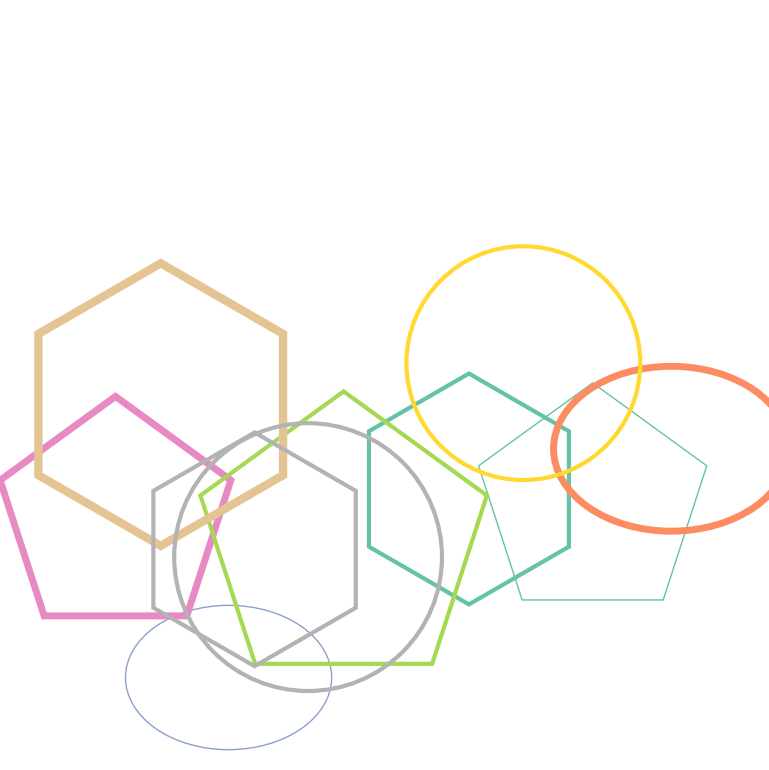[{"shape": "hexagon", "thickness": 1.5, "radius": 0.75, "center": [0.609, 0.365]}, {"shape": "pentagon", "thickness": 0.5, "radius": 0.78, "center": [0.77, 0.347]}, {"shape": "oval", "thickness": 2.5, "radius": 0.76, "center": [0.872, 0.417]}, {"shape": "oval", "thickness": 0.5, "radius": 0.67, "center": [0.297, 0.12]}, {"shape": "pentagon", "thickness": 2.5, "radius": 0.79, "center": [0.15, 0.328]}, {"shape": "pentagon", "thickness": 1.5, "radius": 0.98, "center": [0.446, 0.296]}, {"shape": "circle", "thickness": 1.5, "radius": 0.76, "center": [0.68, 0.528]}, {"shape": "hexagon", "thickness": 3, "radius": 0.92, "center": [0.209, 0.475]}, {"shape": "hexagon", "thickness": 1.5, "radius": 0.76, "center": [0.331, 0.287]}, {"shape": "circle", "thickness": 1.5, "radius": 0.87, "center": [0.4, 0.277]}]